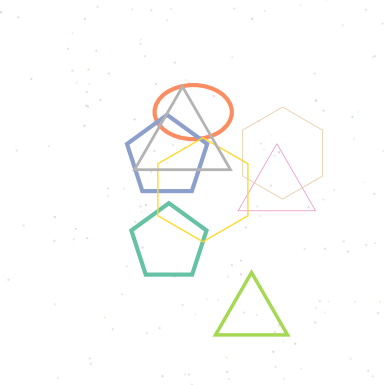[{"shape": "pentagon", "thickness": 3, "radius": 0.51, "center": [0.439, 0.37]}, {"shape": "oval", "thickness": 3, "radius": 0.5, "center": [0.502, 0.709]}, {"shape": "pentagon", "thickness": 3, "radius": 0.55, "center": [0.434, 0.592]}, {"shape": "triangle", "thickness": 0.5, "radius": 0.58, "center": [0.719, 0.511]}, {"shape": "triangle", "thickness": 2.5, "radius": 0.54, "center": [0.653, 0.184]}, {"shape": "hexagon", "thickness": 1, "radius": 0.67, "center": [0.527, 0.507]}, {"shape": "hexagon", "thickness": 0.5, "radius": 0.6, "center": [0.734, 0.602]}, {"shape": "triangle", "thickness": 2, "radius": 0.72, "center": [0.474, 0.631]}]